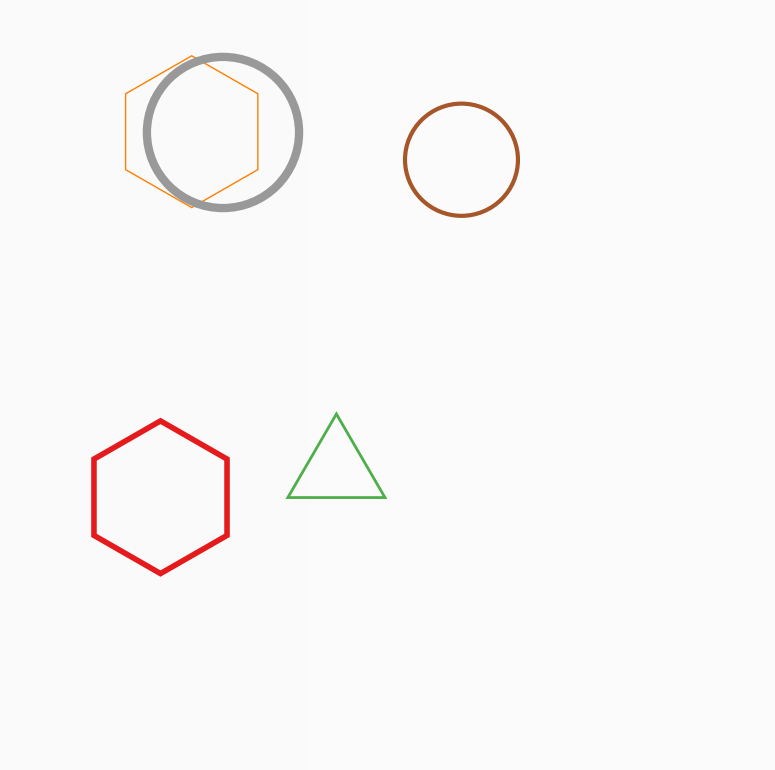[{"shape": "hexagon", "thickness": 2, "radius": 0.5, "center": [0.207, 0.354]}, {"shape": "triangle", "thickness": 1, "radius": 0.36, "center": [0.434, 0.39]}, {"shape": "hexagon", "thickness": 0.5, "radius": 0.49, "center": [0.247, 0.829]}, {"shape": "circle", "thickness": 1.5, "radius": 0.36, "center": [0.595, 0.793]}, {"shape": "circle", "thickness": 3, "radius": 0.49, "center": [0.288, 0.828]}]